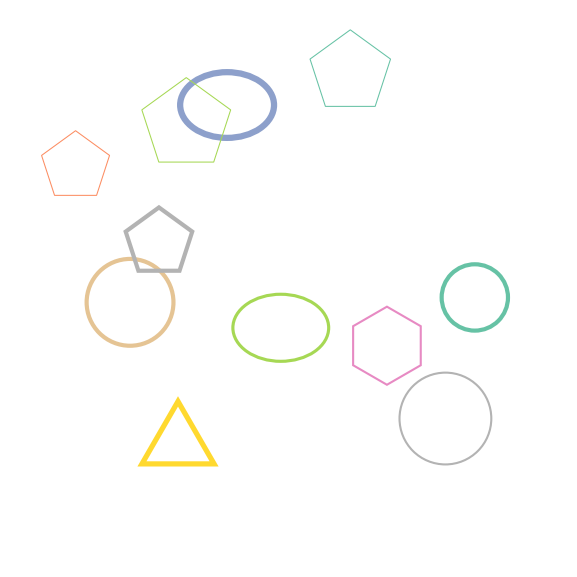[{"shape": "circle", "thickness": 2, "radius": 0.29, "center": [0.822, 0.484]}, {"shape": "pentagon", "thickness": 0.5, "radius": 0.37, "center": [0.607, 0.874]}, {"shape": "pentagon", "thickness": 0.5, "radius": 0.31, "center": [0.131, 0.711]}, {"shape": "oval", "thickness": 3, "radius": 0.41, "center": [0.393, 0.817]}, {"shape": "hexagon", "thickness": 1, "radius": 0.34, "center": [0.67, 0.4]}, {"shape": "pentagon", "thickness": 0.5, "radius": 0.4, "center": [0.323, 0.784]}, {"shape": "oval", "thickness": 1.5, "radius": 0.41, "center": [0.486, 0.432]}, {"shape": "triangle", "thickness": 2.5, "radius": 0.36, "center": [0.308, 0.232]}, {"shape": "circle", "thickness": 2, "radius": 0.38, "center": [0.225, 0.476]}, {"shape": "circle", "thickness": 1, "radius": 0.4, "center": [0.771, 0.274]}, {"shape": "pentagon", "thickness": 2, "radius": 0.3, "center": [0.275, 0.579]}]